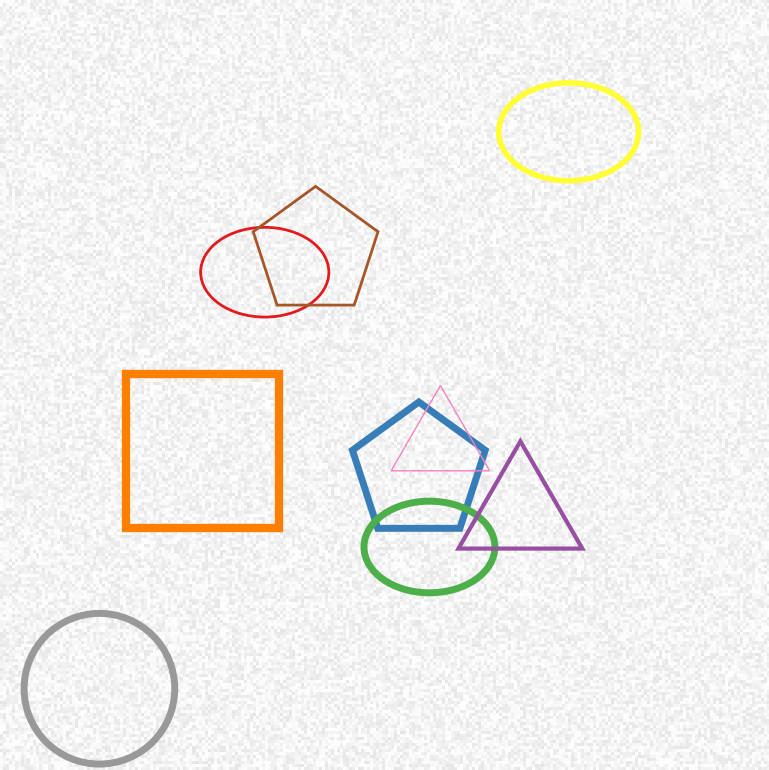[{"shape": "oval", "thickness": 1, "radius": 0.42, "center": [0.344, 0.646]}, {"shape": "pentagon", "thickness": 2.5, "radius": 0.45, "center": [0.544, 0.387]}, {"shape": "oval", "thickness": 2.5, "radius": 0.43, "center": [0.558, 0.29]}, {"shape": "triangle", "thickness": 1.5, "radius": 0.46, "center": [0.676, 0.334]}, {"shape": "square", "thickness": 3, "radius": 0.5, "center": [0.263, 0.415]}, {"shape": "oval", "thickness": 2, "radius": 0.45, "center": [0.738, 0.829]}, {"shape": "pentagon", "thickness": 1, "radius": 0.43, "center": [0.41, 0.673]}, {"shape": "triangle", "thickness": 0.5, "radius": 0.37, "center": [0.572, 0.426]}, {"shape": "circle", "thickness": 2.5, "radius": 0.49, "center": [0.129, 0.106]}]